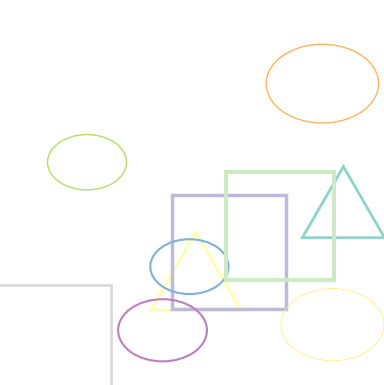[{"shape": "triangle", "thickness": 2, "radius": 0.62, "center": [0.892, 0.444]}, {"shape": "triangle", "thickness": 2, "radius": 0.68, "center": [0.509, 0.262]}, {"shape": "square", "thickness": 2.5, "radius": 0.74, "center": [0.595, 0.346]}, {"shape": "oval", "thickness": 1.5, "radius": 0.51, "center": [0.492, 0.307]}, {"shape": "oval", "thickness": 1, "radius": 0.73, "center": [0.837, 0.783]}, {"shape": "oval", "thickness": 1, "radius": 0.51, "center": [0.226, 0.579]}, {"shape": "square", "thickness": 2, "radius": 0.73, "center": [0.141, 0.114]}, {"shape": "oval", "thickness": 1.5, "radius": 0.58, "center": [0.422, 0.142]}, {"shape": "square", "thickness": 3, "radius": 0.7, "center": [0.726, 0.412]}, {"shape": "oval", "thickness": 0.5, "radius": 0.67, "center": [0.863, 0.157]}]